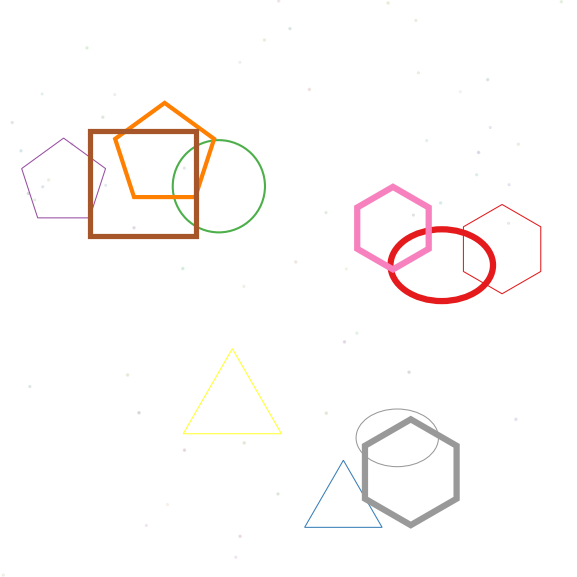[{"shape": "oval", "thickness": 3, "radius": 0.44, "center": [0.765, 0.54]}, {"shape": "hexagon", "thickness": 0.5, "radius": 0.39, "center": [0.869, 0.568]}, {"shape": "triangle", "thickness": 0.5, "radius": 0.39, "center": [0.595, 0.125]}, {"shape": "circle", "thickness": 1, "radius": 0.4, "center": [0.379, 0.677]}, {"shape": "pentagon", "thickness": 0.5, "radius": 0.38, "center": [0.11, 0.684]}, {"shape": "pentagon", "thickness": 2, "radius": 0.45, "center": [0.285, 0.731]}, {"shape": "triangle", "thickness": 0.5, "radius": 0.49, "center": [0.402, 0.297]}, {"shape": "square", "thickness": 2.5, "radius": 0.46, "center": [0.248, 0.681]}, {"shape": "hexagon", "thickness": 3, "radius": 0.36, "center": [0.68, 0.604]}, {"shape": "oval", "thickness": 0.5, "radius": 0.36, "center": [0.688, 0.241]}, {"shape": "hexagon", "thickness": 3, "radius": 0.46, "center": [0.711, 0.181]}]